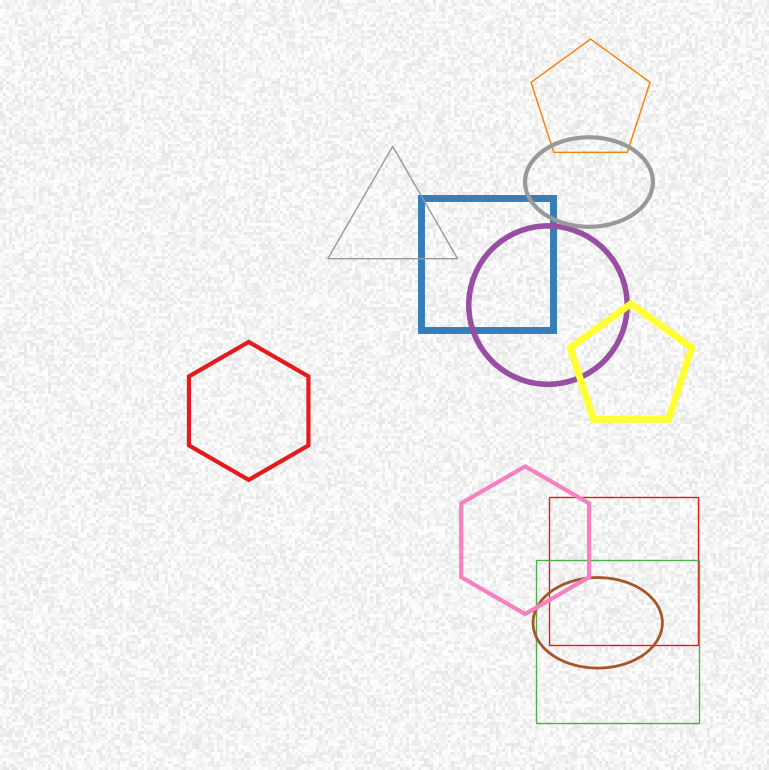[{"shape": "hexagon", "thickness": 1.5, "radius": 0.45, "center": [0.323, 0.466]}, {"shape": "square", "thickness": 0.5, "radius": 0.48, "center": [0.81, 0.258]}, {"shape": "square", "thickness": 2.5, "radius": 0.43, "center": [0.632, 0.657]}, {"shape": "square", "thickness": 0.5, "radius": 0.53, "center": [0.802, 0.167]}, {"shape": "circle", "thickness": 2, "radius": 0.51, "center": [0.712, 0.604]}, {"shape": "pentagon", "thickness": 0.5, "radius": 0.41, "center": [0.767, 0.868]}, {"shape": "pentagon", "thickness": 2.5, "radius": 0.41, "center": [0.819, 0.523]}, {"shape": "oval", "thickness": 1, "radius": 0.42, "center": [0.776, 0.191]}, {"shape": "hexagon", "thickness": 1.5, "radius": 0.48, "center": [0.682, 0.298]}, {"shape": "oval", "thickness": 1.5, "radius": 0.42, "center": [0.765, 0.764]}, {"shape": "triangle", "thickness": 0.5, "radius": 0.49, "center": [0.51, 0.713]}]